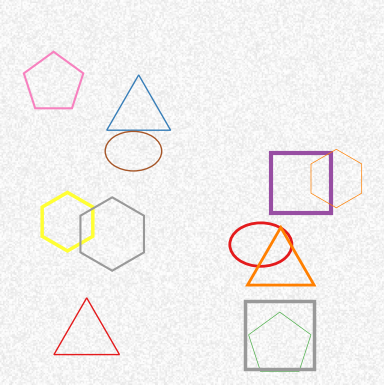[{"shape": "triangle", "thickness": 1, "radius": 0.49, "center": [0.225, 0.128]}, {"shape": "oval", "thickness": 2, "radius": 0.4, "center": [0.678, 0.365]}, {"shape": "triangle", "thickness": 1, "radius": 0.48, "center": [0.36, 0.71]}, {"shape": "pentagon", "thickness": 0.5, "radius": 0.43, "center": [0.727, 0.104]}, {"shape": "square", "thickness": 3, "radius": 0.39, "center": [0.782, 0.524]}, {"shape": "triangle", "thickness": 2, "radius": 0.5, "center": [0.729, 0.309]}, {"shape": "hexagon", "thickness": 0.5, "radius": 0.38, "center": [0.874, 0.536]}, {"shape": "hexagon", "thickness": 2.5, "radius": 0.38, "center": [0.175, 0.424]}, {"shape": "oval", "thickness": 1, "radius": 0.37, "center": [0.347, 0.607]}, {"shape": "pentagon", "thickness": 1.5, "radius": 0.41, "center": [0.139, 0.784]}, {"shape": "square", "thickness": 2.5, "radius": 0.45, "center": [0.726, 0.13]}, {"shape": "hexagon", "thickness": 1.5, "radius": 0.48, "center": [0.291, 0.392]}]